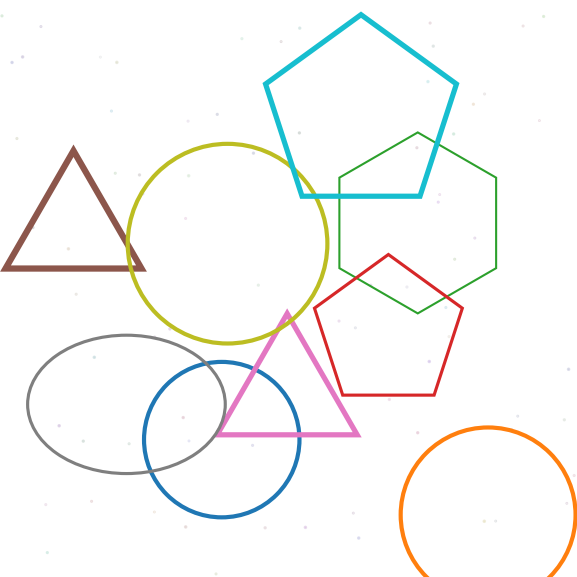[{"shape": "circle", "thickness": 2, "radius": 0.67, "center": [0.384, 0.238]}, {"shape": "circle", "thickness": 2, "radius": 0.76, "center": [0.845, 0.108]}, {"shape": "hexagon", "thickness": 1, "radius": 0.78, "center": [0.723, 0.613]}, {"shape": "pentagon", "thickness": 1.5, "radius": 0.67, "center": [0.673, 0.424]}, {"shape": "triangle", "thickness": 3, "radius": 0.68, "center": [0.127, 0.602]}, {"shape": "triangle", "thickness": 2.5, "radius": 0.7, "center": [0.497, 0.316]}, {"shape": "oval", "thickness": 1.5, "radius": 0.86, "center": [0.219, 0.299]}, {"shape": "circle", "thickness": 2, "radius": 0.86, "center": [0.394, 0.577]}, {"shape": "pentagon", "thickness": 2.5, "radius": 0.87, "center": [0.625, 0.8]}]